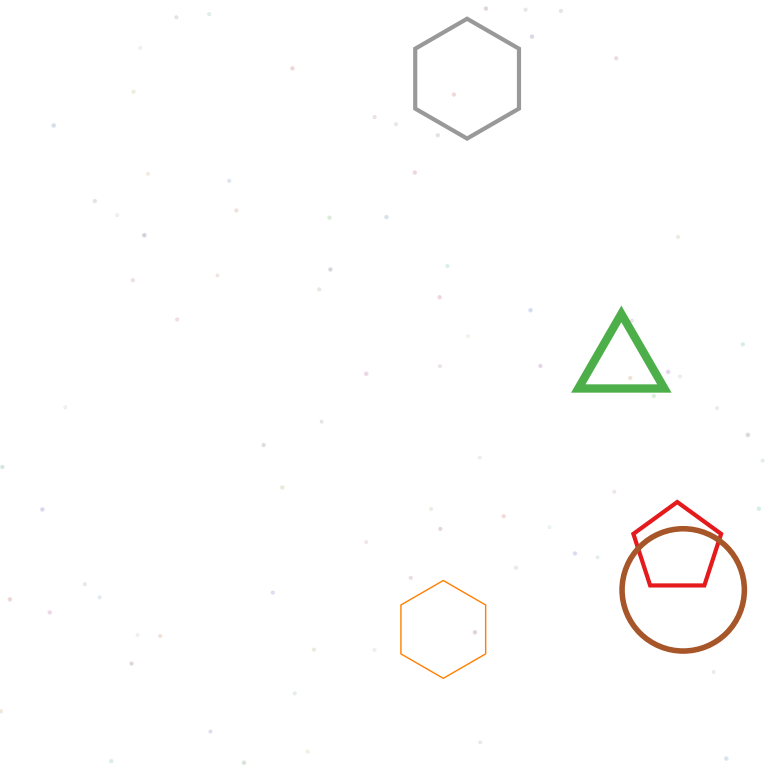[{"shape": "pentagon", "thickness": 1.5, "radius": 0.3, "center": [0.88, 0.288]}, {"shape": "triangle", "thickness": 3, "radius": 0.32, "center": [0.807, 0.528]}, {"shape": "hexagon", "thickness": 0.5, "radius": 0.32, "center": [0.576, 0.183]}, {"shape": "circle", "thickness": 2, "radius": 0.4, "center": [0.887, 0.234]}, {"shape": "hexagon", "thickness": 1.5, "radius": 0.39, "center": [0.607, 0.898]}]